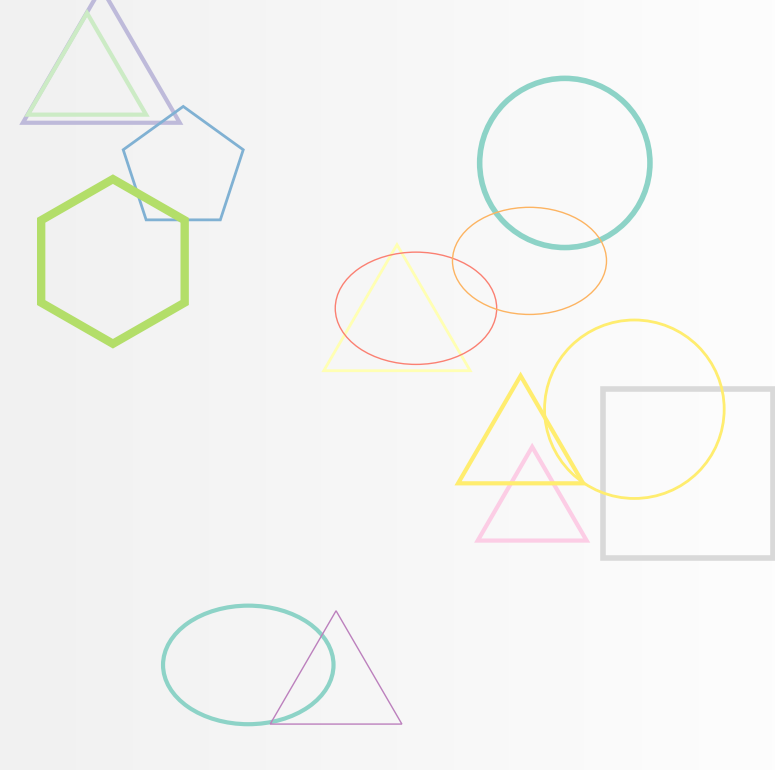[{"shape": "oval", "thickness": 1.5, "radius": 0.55, "center": [0.32, 0.136]}, {"shape": "circle", "thickness": 2, "radius": 0.55, "center": [0.729, 0.788]}, {"shape": "triangle", "thickness": 1, "radius": 0.55, "center": [0.512, 0.573]}, {"shape": "triangle", "thickness": 1.5, "radius": 0.58, "center": [0.131, 0.899]}, {"shape": "oval", "thickness": 0.5, "radius": 0.52, "center": [0.537, 0.6]}, {"shape": "pentagon", "thickness": 1, "radius": 0.41, "center": [0.236, 0.78]}, {"shape": "oval", "thickness": 0.5, "radius": 0.5, "center": [0.683, 0.661]}, {"shape": "hexagon", "thickness": 3, "radius": 0.53, "center": [0.146, 0.66]}, {"shape": "triangle", "thickness": 1.5, "radius": 0.41, "center": [0.687, 0.339]}, {"shape": "square", "thickness": 2, "radius": 0.55, "center": [0.888, 0.385]}, {"shape": "triangle", "thickness": 0.5, "radius": 0.49, "center": [0.434, 0.109]}, {"shape": "triangle", "thickness": 1.5, "radius": 0.44, "center": [0.112, 0.895]}, {"shape": "triangle", "thickness": 1.5, "radius": 0.47, "center": [0.672, 0.419]}, {"shape": "circle", "thickness": 1, "radius": 0.58, "center": [0.819, 0.469]}]